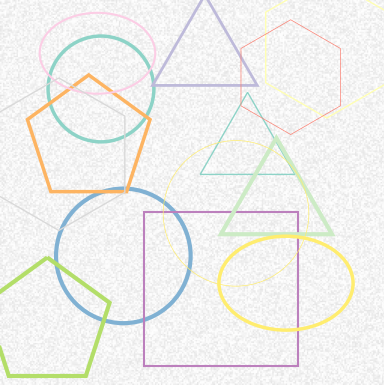[{"shape": "triangle", "thickness": 1, "radius": 0.71, "center": [0.643, 0.618]}, {"shape": "circle", "thickness": 2.5, "radius": 0.69, "center": [0.262, 0.769]}, {"shape": "hexagon", "thickness": 1, "radius": 0.92, "center": [0.849, 0.877]}, {"shape": "triangle", "thickness": 2, "radius": 0.78, "center": [0.532, 0.857]}, {"shape": "hexagon", "thickness": 0.5, "radius": 0.75, "center": [0.755, 0.8]}, {"shape": "circle", "thickness": 3, "radius": 0.87, "center": [0.32, 0.335]}, {"shape": "pentagon", "thickness": 2.5, "radius": 0.84, "center": [0.231, 0.638]}, {"shape": "pentagon", "thickness": 3, "radius": 0.85, "center": [0.123, 0.161]}, {"shape": "oval", "thickness": 1.5, "radius": 0.75, "center": [0.253, 0.862]}, {"shape": "hexagon", "thickness": 1, "radius": 0.99, "center": [0.153, 0.6]}, {"shape": "square", "thickness": 1.5, "radius": 1.0, "center": [0.575, 0.248]}, {"shape": "triangle", "thickness": 3, "radius": 0.83, "center": [0.718, 0.475]}, {"shape": "circle", "thickness": 0.5, "radius": 0.95, "center": [0.613, 0.446]}, {"shape": "oval", "thickness": 2.5, "radius": 0.87, "center": [0.743, 0.264]}]